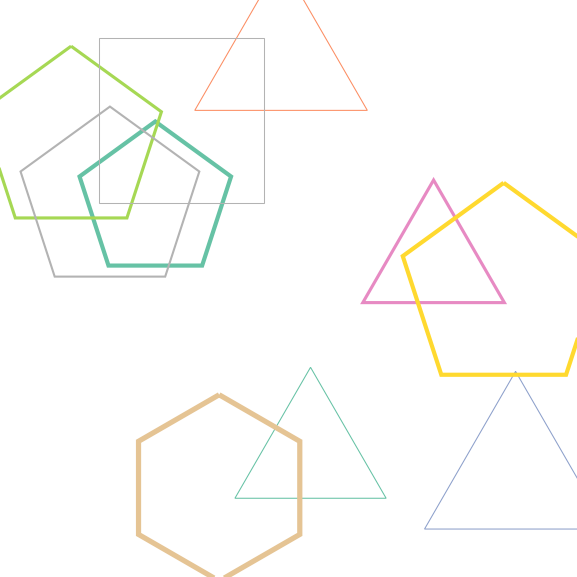[{"shape": "pentagon", "thickness": 2, "radius": 0.69, "center": [0.269, 0.651]}, {"shape": "triangle", "thickness": 0.5, "radius": 0.76, "center": [0.538, 0.212]}, {"shape": "triangle", "thickness": 0.5, "radius": 0.86, "center": [0.487, 0.894]}, {"shape": "triangle", "thickness": 0.5, "radius": 0.91, "center": [0.893, 0.174]}, {"shape": "triangle", "thickness": 1.5, "radius": 0.71, "center": [0.751, 0.546]}, {"shape": "pentagon", "thickness": 1.5, "radius": 0.82, "center": [0.123, 0.755]}, {"shape": "pentagon", "thickness": 2, "radius": 0.92, "center": [0.872, 0.499]}, {"shape": "hexagon", "thickness": 2.5, "radius": 0.81, "center": [0.379, 0.154]}, {"shape": "pentagon", "thickness": 1, "radius": 0.81, "center": [0.19, 0.652]}, {"shape": "square", "thickness": 0.5, "radius": 0.71, "center": [0.314, 0.791]}]